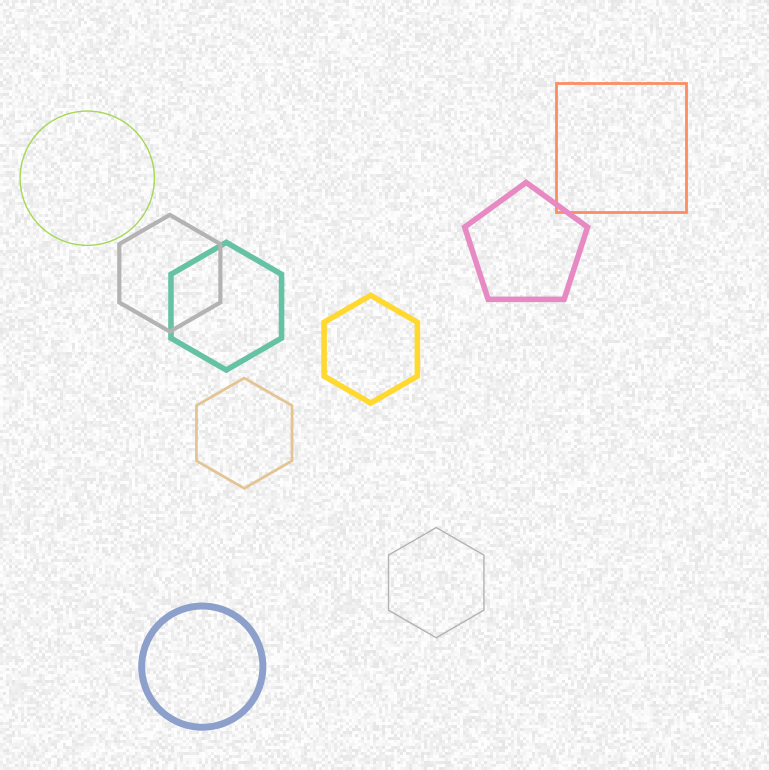[{"shape": "hexagon", "thickness": 2, "radius": 0.41, "center": [0.294, 0.602]}, {"shape": "square", "thickness": 1, "radius": 0.42, "center": [0.806, 0.808]}, {"shape": "circle", "thickness": 2.5, "radius": 0.39, "center": [0.263, 0.134]}, {"shape": "pentagon", "thickness": 2, "radius": 0.42, "center": [0.683, 0.679]}, {"shape": "circle", "thickness": 0.5, "radius": 0.44, "center": [0.113, 0.769]}, {"shape": "hexagon", "thickness": 2, "radius": 0.35, "center": [0.481, 0.546]}, {"shape": "hexagon", "thickness": 1, "radius": 0.36, "center": [0.317, 0.437]}, {"shape": "hexagon", "thickness": 0.5, "radius": 0.36, "center": [0.567, 0.243]}, {"shape": "hexagon", "thickness": 1.5, "radius": 0.38, "center": [0.221, 0.645]}]